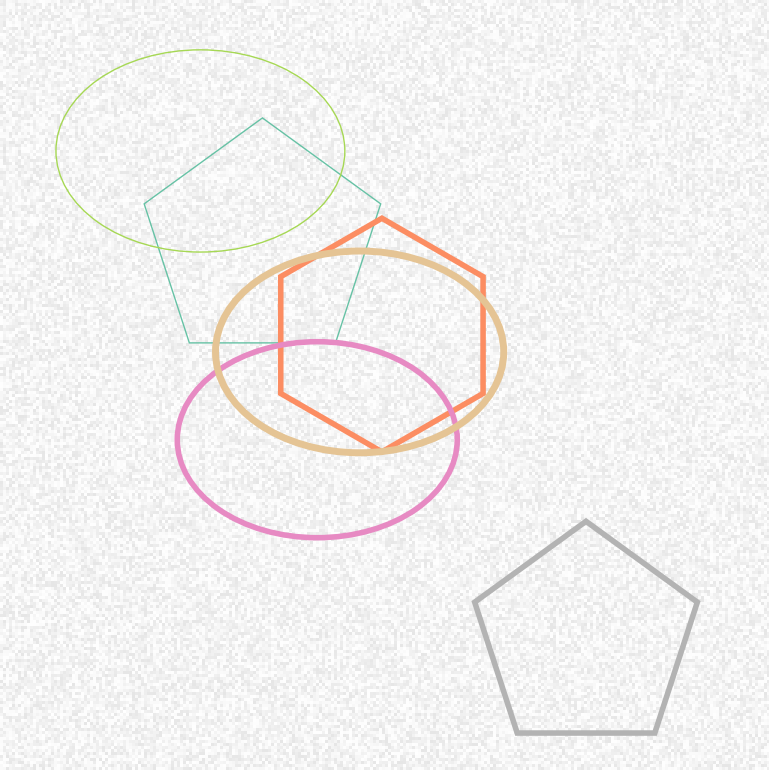[{"shape": "pentagon", "thickness": 0.5, "radius": 0.81, "center": [0.341, 0.685]}, {"shape": "hexagon", "thickness": 2, "radius": 0.76, "center": [0.496, 0.565]}, {"shape": "oval", "thickness": 2, "radius": 0.91, "center": [0.412, 0.429]}, {"shape": "oval", "thickness": 0.5, "radius": 0.94, "center": [0.26, 0.804]}, {"shape": "oval", "thickness": 2.5, "radius": 0.94, "center": [0.467, 0.543]}, {"shape": "pentagon", "thickness": 2, "radius": 0.76, "center": [0.761, 0.171]}]